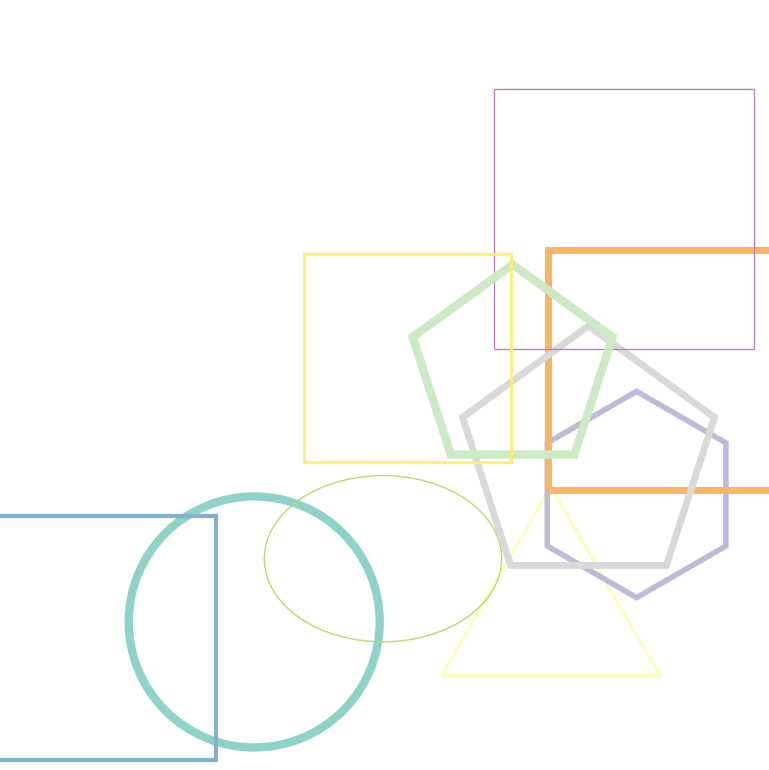[{"shape": "circle", "thickness": 3, "radius": 0.82, "center": [0.33, 0.192]}, {"shape": "triangle", "thickness": 1, "radius": 0.82, "center": [0.715, 0.205]}, {"shape": "hexagon", "thickness": 2, "radius": 0.67, "center": [0.827, 0.358]}, {"shape": "square", "thickness": 1.5, "radius": 0.79, "center": [0.122, 0.172]}, {"shape": "square", "thickness": 2.5, "radius": 0.78, "center": [0.867, 0.519]}, {"shape": "oval", "thickness": 0.5, "radius": 0.77, "center": [0.497, 0.274]}, {"shape": "pentagon", "thickness": 2.5, "radius": 0.86, "center": [0.764, 0.405]}, {"shape": "square", "thickness": 0.5, "radius": 0.84, "center": [0.811, 0.716]}, {"shape": "pentagon", "thickness": 3, "radius": 0.68, "center": [0.666, 0.52]}, {"shape": "square", "thickness": 1, "radius": 0.67, "center": [0.529, 0.535]}]